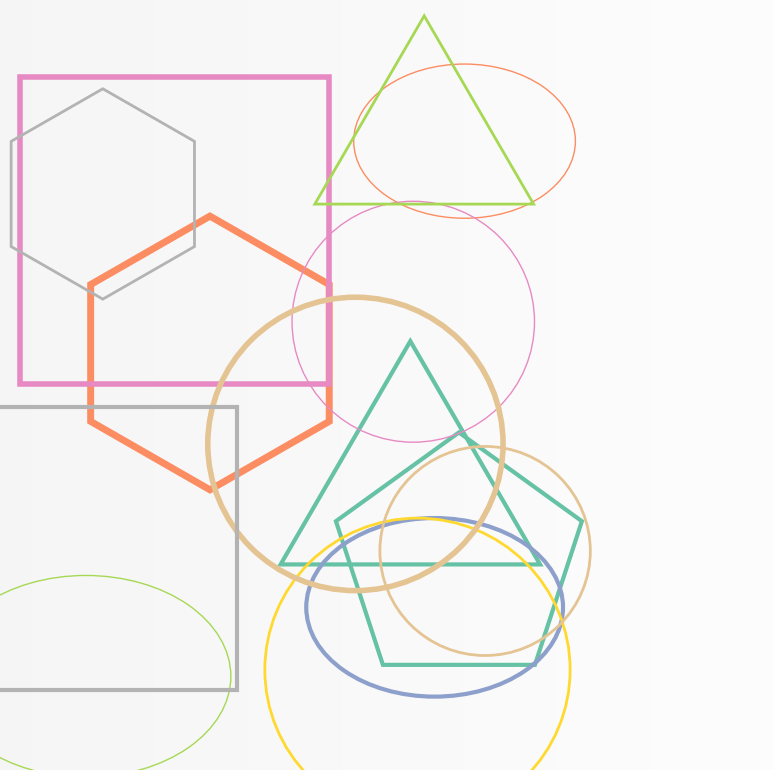[{"shape": "pentagon", "thickness": 1.5, "radius": 0.83, "center": [0.592, 0.272]}, {"shape": "triangle", "thickness": 1.5, "radius": 0.97, "center": [0.529, 0.364]}, {"shape": "hexagon", "thickness": 2.5, "radius": 0.89, "center": [0.271, 0.542]}, {"shape": "oval", "thickness": 0.5, "radius": 0.72, "center": [0.599, 0.817]}, {"shape": "oval", "thickness": 1.5, "radius": 0.83, "center": [0.561, 0.211]}, {"shape": "square", "thickness": 2, "radius": 1.0, "center": [0.225, 0.7]}, {"shape": "circle", "thickness": 0.5, "radius": 0.78, "center": [0.533, 0.582]}, {"shape": "triangle", "thickness": 1, "radius": 0.81, "center": [0.547, 0.816]}, {"shape": "oval", "thickness": 0.5, "radius": 0.94, "center": [0.111, 0.122]}, {"shape": "circle", "thickness": 1, "radius": 0.98, "center": [0.539, 0.13]}, {"shape": "circle", "thickness": 1, "radius": 0.68, "center": [0.626, 0.284]}, {"shape": "circle", "thickness": 2, "radius": 0.95, "center": [0.459, 0.423]}, {"shape": "hexagon", "thickness": 1, "radius": 0.68, "center": [0.133, 0.748]}, {"shape": "square", "thickness": 1.5, "radius": 0.92, "center": [0.122, 0.288]}]